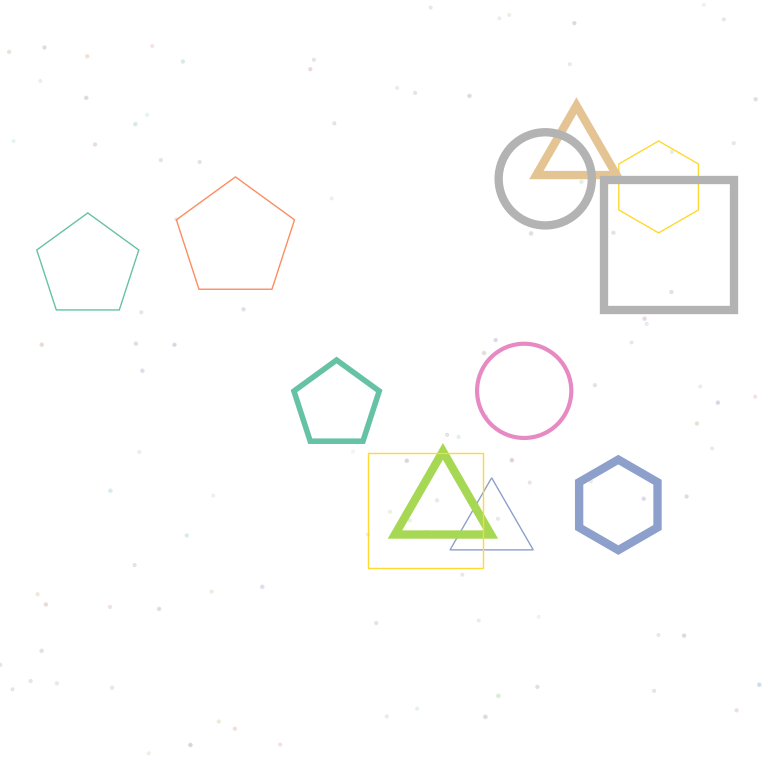[{"shape": "pentagon", "thickness": 2, "radius": 0.29, "center": [0.437, 0.474]}, {"shape": "pentagon", "thickness": 0.5, "radius": 0.35, "center": [0.114, 0.654]}, {"shape": "pentagon", "thickness": 0.5, "radius": 0.4, "center": [0.306, 0.69]}, {"shape": "hexagon", "thickness": 3, "radius": 0.29, "center": [0.803, 0.344]}, {"shape": "triangle", "thickness": 0.5, "radius": 0.31, "center": [0.638, 0.317]}, {"shape": "circle", "thickness": 1.5, "radius": 0.31, "center": [0.681, 0.492]}, {"shape": "triangle", "thickness": 3, "radius": 0.36, "center": [0.575, 0.342]}, {"shape": "square", "thickness": 0.5, "radius": 0.37, "center": [0.552, 0.337]}, {"shape": "hexagon", "thickness": 0.5, "radius": 0.3, "center": [0.855, 0.757]}, {"shape": "triangle", "thickness": 3, "radius": 0.3, "center": [0.749, 0.803]}, {"shape": "square", "thickness": 3, "radius": 0.42, "center": [0.869, 0.682]}, {"shape": "circle", "thickness": 3, "radius": 0.3, "center": [0.708, 0.768]}]